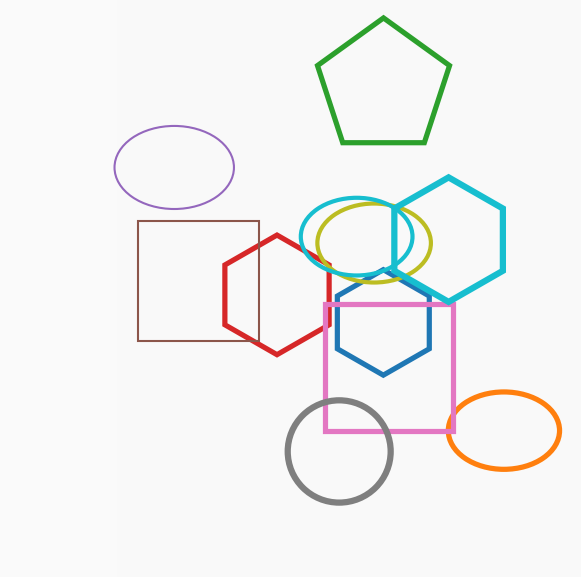[{"shape": "hexagon", "thickness": 2.5, "radius": 0.46, "center": [0.659, 0.441]}, {"shape": "oval", "thickness": 2.5, "radius": 0.48, "center": [0.867, 0.253]}, {"shape": "pentagon", "thickness": 2.5, "radius": 0.6, "center": [0.66, 0.849]}, {"shape": "hexagon", "thickness": 2.5, "radius": 0.52, "center": [0.477, 0.489]}, {"shape": "oval", "thickness": 1, "radius": 0.51, "center": [0.3, 0.709]}, {"shape": "square", "thickness": 1, "radius": 0.52, "center": [0.342, 0.513]}, {"shape": "square", "thickness": 2.5, "radius": 0.55, "center": [0.669, 0.363]}, {"shape": "circle", "thickness": 3, "radius": 0.44, "center": [0.584, 0.217]}, {"shape": "oval", "thickness": 2, "radius": 0.49, "center": [0.644, 0.578]}, {"shape": "hexagon", "thickness": 3, "radius": 0.54, "center": [0.772, 0.584]}, {"shape": "oval", "thickness": 2, "radius": 0.48, "center": [0.614, 0.589]}]